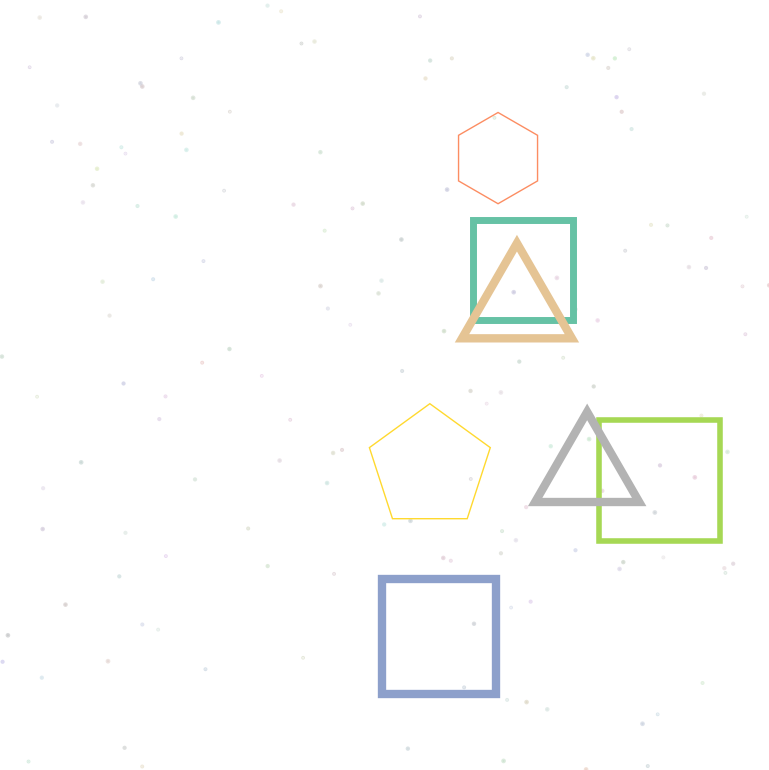[{"shape": "square", "thickness": 2.5, "radius": 0.32, "center": [0.68, 0.65]}, {"shape": "hexagon", "thickness": 0.5, "radius": 0.3, "center": [0.647, 0.795]}, {"shape": "square", "thickness": 3, "radius": 0.37, "center": [0.57, 0.173]}, {"shape": "square", "thickness": 2, "radius": 0.39, "center": [0.857, 0.376]}, {"shape": "pentagon", "thickness": 0.5, "radius": 0.41, "center": [0.558, 0.393]}, {"shape": "triangle", "thickness": 3, "radius": 0.41, "center": [0.671, 0.602]}, {"shape": "triangle", "thickness": 3, "radius": 0.39, "center": [0.763, 0.387]}]